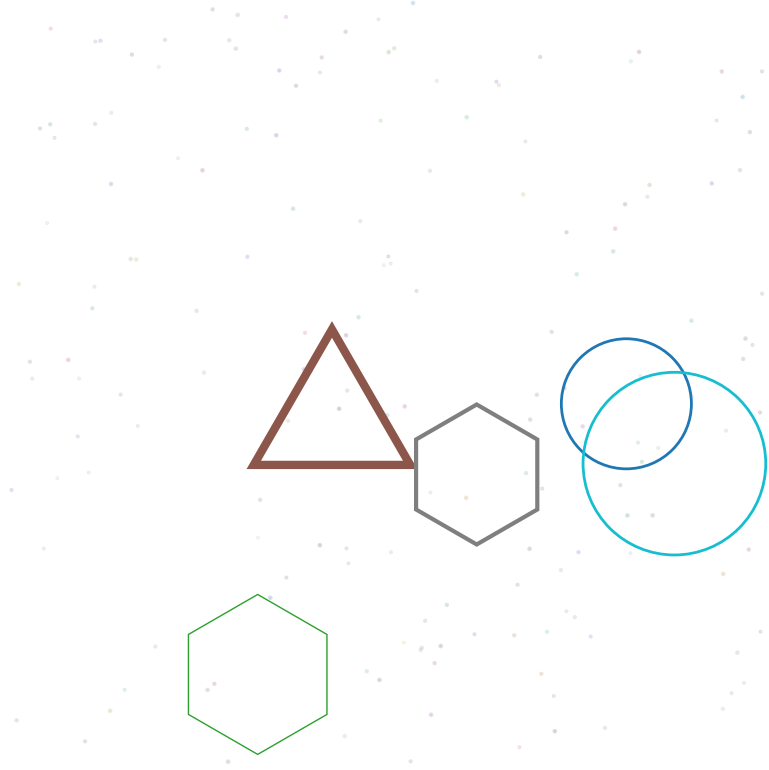[{"shape": "circle", "thickness": 1, "radius": 0.42, "center": [0.813, 0.476]}, {"shape": "hexagon", "thickness": 0.5, "radius": 0.52, "center": [0.335, 0.124]}, {"shape": "triangle", "thickness": 3, "radius": 0.59, "center": [0.431, 0.455]}, {"shape": "hexagon", "thickness": 1.5, "radius": 0.45, "center": [0.619, 0.384]}, {"shape": "circle", "thickness": 1, "radius": 0.59, "center": [0.876, 0.398]}]